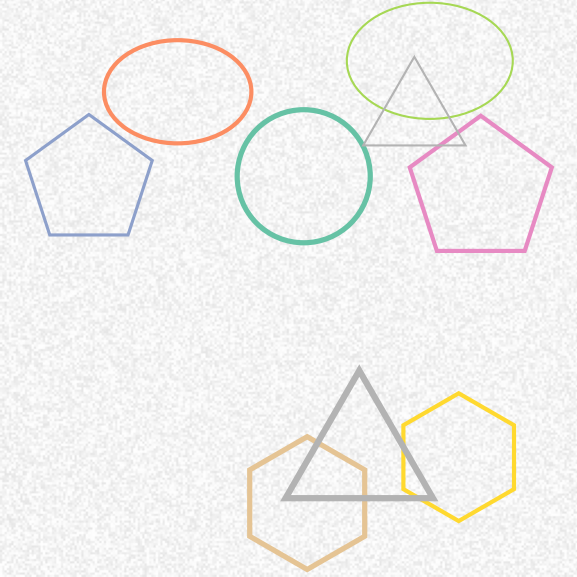[{"shape": "circle", "thickness": 2.5, "radius": 0.58, "center": [0.526, 0.694]}, {"shape": "oval", "thickness": 2, "radius": 0.64, "center": [0.308, 0.84]}, {"shape": "pentagon", "thickness": 1.5, "radius": 0.58, "center": [0.154, 0.686]}, {"shape": "pentagon", "thickness": 2, "radius": 0.65, "center": [0.833, 0.669]}, {"shape": "oval", "thickness": 1, "radius": 0.72, "center": [0.744, 0.894]}, {"shape": "hexagon", "thickness": 2, "radius": 0.55, "center": [0.794, 0.207]}, {"shape": "hexagon", "thickness": 2.5, "radius": 0.57, "center": [0.532, 0.128]}, {"shape": "triangle", "thickness": 3, "radius": 0.74, "center": [0.622, 0.21]}, {"shape": "triangle", "thickness": 1, "radius": 0.51, "center": [0.717, 0.798]}]